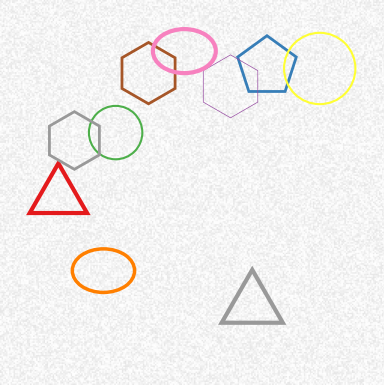[{"shape": "triangle", "thickness": 3, "radius": 0.43, "center": [0.152, 0.49]}, {"shape": "pentagon", "thickness": 2, "radius": 0.4, "center": [0.693, 0.827]}, {"shape": "circle", "thickness": 1.5, "radius": 0.35, "center": [0.3, 0.656]}, {"shape": "hexagon", "thickness": 0.5, "radius": 0.41, "center": [0.599, 0.776]}, {"shape": "oval", "thickness": 2.5, "radius": 0.4, "center": [0.269, 0.297]}, {"shape": "circle", "thickness": 1.5, "radius": 0.46, "center": [0.83, 0.822]}, {"shape": "hexagon", "thickness": 2, "radius": 0.4, "center": [0.386, 0.81]}, {"shape": "oval", "thickness": 3, "radius": 0.41, "center": [0.479, 0.867]}, {"shape": "hexagon", "thickness": 2, "radius": 0.37, "center": [0.193, 0.635]}, {"shape": "triangle", "thickness": 3, "radius": 0.46, "center": [0.655, 0.208]}]